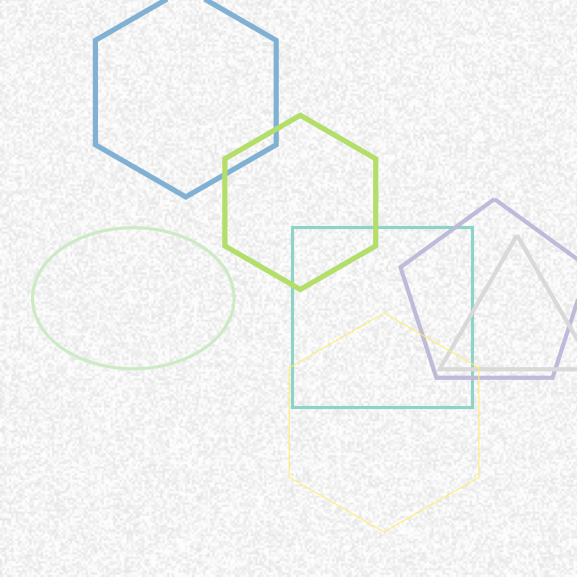[{"shape": "square", "thickness": 1.5, "radius": 0.78, "center": [0.662, 0.451]}, {"shape": "pentagon", "thickness": 2, "radius": 0.86, "center": [0.856, 0.483]}, {"shape": "hexagon", "thickness": 2.5, "radius": 0.9, "center": [0.322, 0.839]}, {"shape": "hexagon", "thickness": 2.5, "radius": 0.75, "center": [0.52, 0.649]}, {"shape": "triangle", "thickness": 2, "radius": 0.77, "center": [0.895, 0.437]}, {"shape": "oval", "thickness": 1.5, "radius": 0.87, "center": [0.231, 0.483]}, {"shape": "hexagon", "thickness": 0.5, "radius": 0.95, "center": [0.665, 0.268]}]